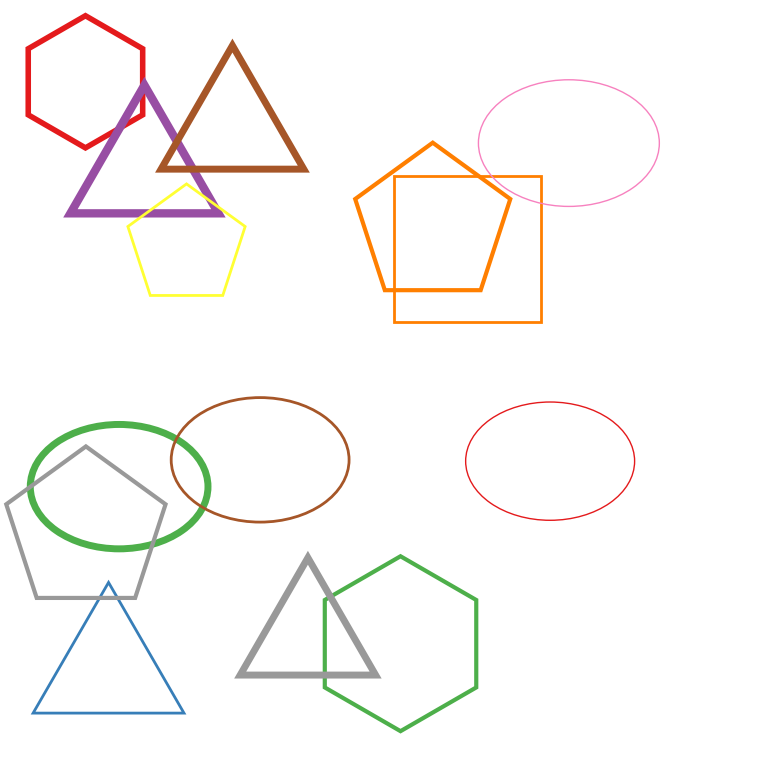[{"shape": "hexagon", "thickness": 2, "radius": 0.43, "center": [0.111, 0.894]}, {"shape": "oval", "thickness": 0.5, "radius": 0.55, "center": [0.714, 0.401]}, {"shape": "triangle", "thickness": 1, "radius": 0.57, "center": [0.141, 0.13]}, {"shape": "hexagon", "thickness": 1.5, "radius": 0.57, "center": [0.52, 0.164]}, {"shape": "oval", "thickness": 2.5, "radius": 0.58, "center": [0.155, 0.368]}, {"shape": "triangle", "thickness": 3, "radius": 0.55, "center": [0.188, 0.778]}, {"shape": "square", "thickness": 1, "radius": 0.48, "center": [0.607, 0.676]}, {"shape": "pentagon", "thickness": 1.5, "radius": 0.53, "center": [0.562, 0.709]}, {"shape": "pentagon", "thickness": 1, "radius": 0.4, "center": [0.242, 0.681]}, {"shape": "oval", "thickness": 1, "radius": 0.58, "center": [0.338, 0.403]}, {"shape": "triangle", "thickness": 2.5, "radius": 0.54, "center": [0.302, 0.834]}, {"shape": "oval", "thickness": 0.5, "radius": 0.59, "center": [0.739, 0.814]}, {"shape": "triangle", "thickness": 2.5, "radius": 0.51, "center": [0.4, 0.174]}, {"shape": "pentagon", "thickness": 1.5, "radius": 0.54, "center": [0.112, 0.311]}]